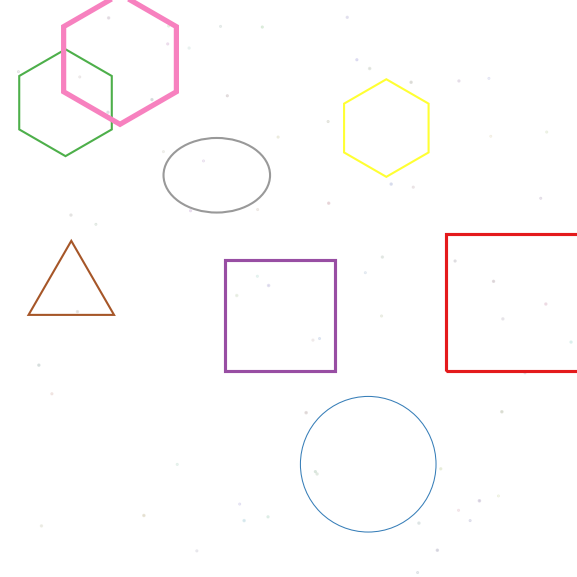[{"shape": "square", "thickness": 1.5, "radius": 0.59, "center": [0.891, 0.475]}, {"shape": "circle", "thickness": 0.5, "radius": 0.59, "center": [0.638, 0.195]}, {"shape": "hexagon", "thickness": 1, "radius": 0.46, "center": [0.113, 0.821]}, {"shape": "square", "thickness": 1.5, "radius": 0.48, "center": [0.484, 0.453]}, {"shape": "hexagon", "thickness": 1, "radius": 0.42, "center": [0.669, 0.777]}, {"shape": "triangle", "thickness": 1, "radius": 0.43, "center": [0.123, 0.497]}, {"shape": "hexagon", "thickness": 2.5, "radius": 0.56, "center": [0.208, 0.897]}, {"shape": "oval", "thickness": 1, "radius": 0.46, "center": [0.375, 0.696]}]